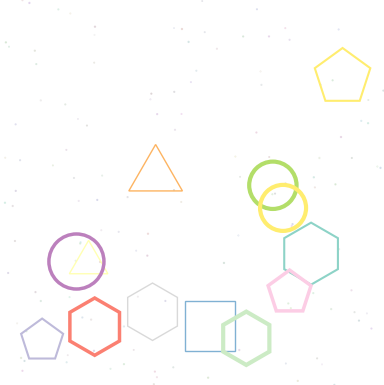[{"shape": "hexagon", "thickness": 1.5, "radius": 0.4, "center": [0.808, 0.341]}, {"shape": "triangle", "thickness": 1, "radius": 0.29, "center": [0.23, 0.318]}, {"shape": "pentagon", "thickness": 1.5, "radius": 0.29, "center": [0.109, 0.115]}, {"shape": "hexagon", "thickness": 2.5, "radius": 0.37, "center": [0.246, 0.152]}, {"shape": "square", "thickness": 1, "radius": 0.33, "center": [0.546, 0.153]}, {"shape": "triangle", "thickness": 1, "radius": 0.4, "center": [0.404, 0.544]}, {"shape": "circle", "thickness": 3, "radius": 0.31, "center": [0.709, 0.519]}, {"shape": "pentagon", "thickness": 2.5, "radius": 0.29, "center": [0.752, 0.24]}, {"shape": "hexagon", "thickness": 1, "radius": 0.37, "center": [0.396, 0.19]}, {"shape": "circle", "thickness": 2.5, "radius": 0.36, "center": [0.199, 0.321]}, {"shape": "hexagon", "thickness": 3, "radius": 0.35, "center": [0.64, 0.121]}, {"shape": "pentagon", "thickness": 1.5, "radius": 0.38, "center": [0.89, 0.8]}, {"shape": "circle", "thickness": 3, "radius": 0.3, "center": [0.735, 0.46]}]